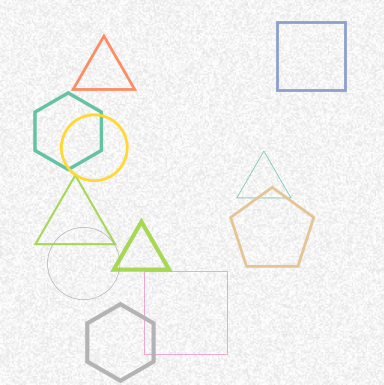[{"shape": "hexagon", "thickness": 2.5, "radius": 0.5, "center": [0.177, 0.659]}, {"shape": "triangle", "thickness": 0.5, "radius": 0.41, "center": [0.685, 0.526]}, {"shape": "triangle", "thickness": 2, "radius": 0.46, "center": [0.27, 0.814]}, {"shape": "square", "thickness": 2, "radius": 0.44, "center": [0.808, 0.854]}, {"shape": "square", "thickness": 0.5, "radius": 0.54, "center": [0.482, 0.188]}, {"shape": "triangle", "thickness": 1.5, "radius": 0.6, "center": [0.196, 0.426]}, {"shape": "triangle", "thickness": 3, "radius": 0.41, "center": [0.367, 0.341]}, {"shape": "circle", "thickness": 2, "radius": 0.43, "center": [0.245, 0.616]}, {"shape": "pentagon", "thickness": 2, "radius": 0.57, "center": [0.707, 0.4]}, {"shape": "hexagon", "thickness": 3, "radius": 0.5, "center": [0.313, 0.11]}, {"shape": "circle", "thickness": 0.5, "radius": 0.47, "center": [0.217, 0.316]}]